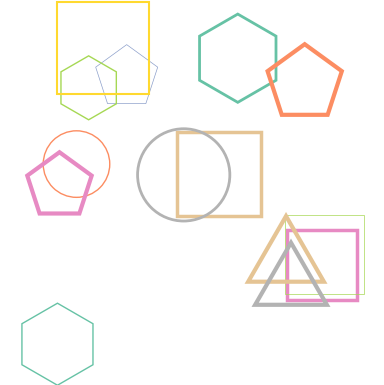[{"shape": "hexagon", "thickness": 2, "radius": 0.57, "center": [0.618, 0.849]}, {"shape": "hexagon", "thickness": 1, "radius": 0.53, "center": [0.149, 0.106]}, {"shape": "pentagon", "thickness": 3, "radius": 0.51, "center": [0.791, 0.784]}, {"shape": "circle", "thickness": 1, "radius": 0.43, "center": [0.199, 0.574]}, {"shape": "pentagon", "thickness": 0.5, "radius": 0.42, "center": [0.329, 0.799]}, {"shape": "square", "thickness": 2.5, "radius": 0.46, "center": [0.836, 0.312]}, {"shape": "pentagon", "thickness": 3, "radius": 0.44, "center": [0.154, 0.517]}, {"shape": "hexagon", "thickness": 1, "radius": 0.42, "center": [0.23, 0.772]}, {"shape": "square", "thickness": 0.5, "radius": 0.51, "center": [0.843, 0.339]}, {"shape": "square", "thickness": 1.5, "radius": 0.6, "center": [0.268, 0.874]}, {"shape": "square", "thickness": 2.5, "radius": 0.55, "center": [0.569, 0.548]}, {"shape": "triangle", "thickness": 3, "radius": 0.57, "center": [0.743, 0.325]}, {"shape": "circle", "thickness": 2, "radius": 0.6, "center": [0.477, 0.546]}, {"shape": "triangle", "thickness": 3, "radius": 0.54, "center": [0.756, 0.262]}]